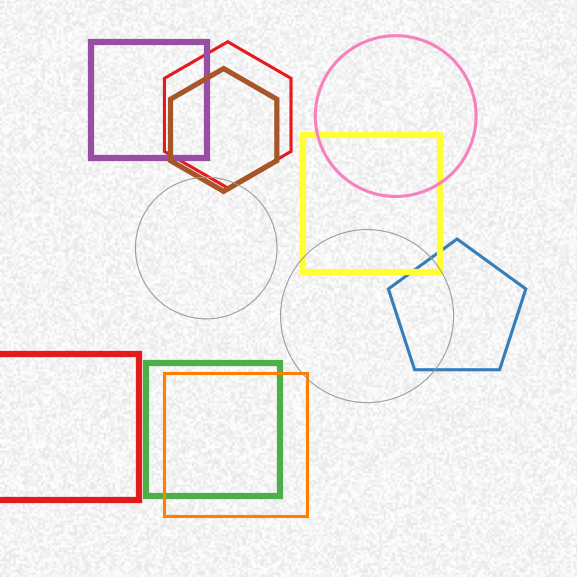[{"shape": "hexagon", "thickness": 1.5, "radius": 0.63, "center": [0.394, 0.8]}, {"shape": "square", "thickness": 3, "radius": 0.63, "center": [0.114, 0.259]}, {"shape": "pentagon", "thickness": 1.5, "radius": 0.63, "center": [0.792, 0.46]}, {"shape": "square", "thickness": 3, "radius": 0.58, "center": [0.369, 0.255]}, {"shape": "square", "thickness": 3, "radius": 0.5, "center": [0.257, 0.826]}, {"shape": "square", "thickness": 1.5, "radius": 0.62, "center": [0.408, 0.23]}, {"shape": "square", "thickness": 3, "radius": 0.59, "center": [0.644, 0.647]}, {"shape": "hexagon", "thickness": 2.5, "radius": 0.53, "center": [0.387, 0.774]}, {"shape": "circle", "thickness": 1.5, "radius": 0.7, "center": [0.685, 0.798]}, {"shape": "circle", "thickness": 0.5, "radius": 0.75, "center": [0.636, 0.452]}, {"shape": "circle", "thickness": 0.5, "radius": 0.61, "center": [0.357, 0.57]}]